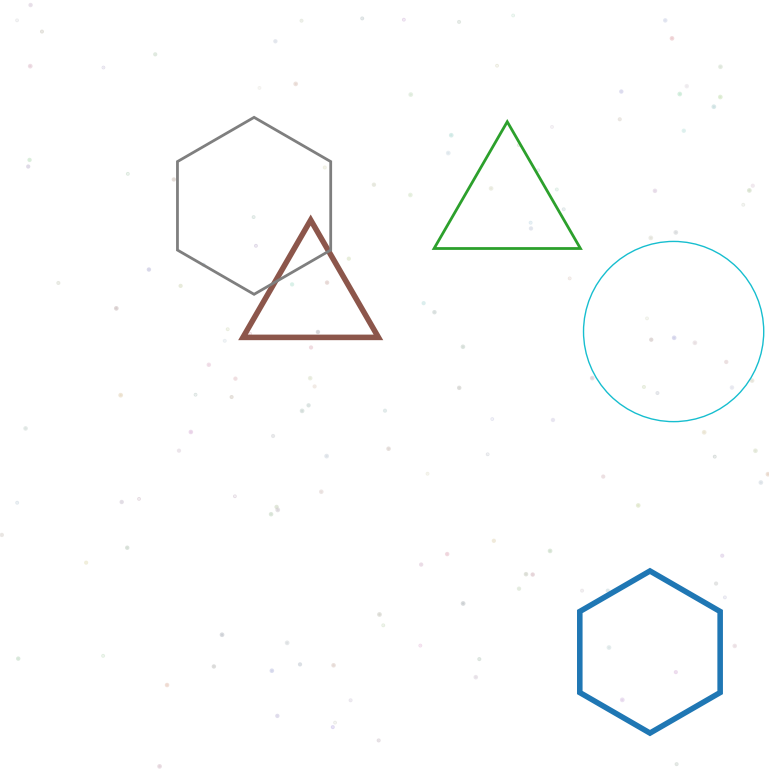[{"shape": "hexagon", "thickness": 2, "radius": 0.53, "center": [0.844, 0.153]}, {"shape": "triangle", "thickness": 1, "radius": 0.55, "center": [0.659, 0.732]}, {"shape": "triangle", "thickness": 2, "radius": 0.51, "center": [0.404, 0.613]}, {"shape": "hexagon", "thickness": 1, "radius": 0.57, "center": [0.33, 0.733]}, {"shape": "circle", "thickness": 0.5, "radius": 0.59, "center": [0.875, 0.569]}]